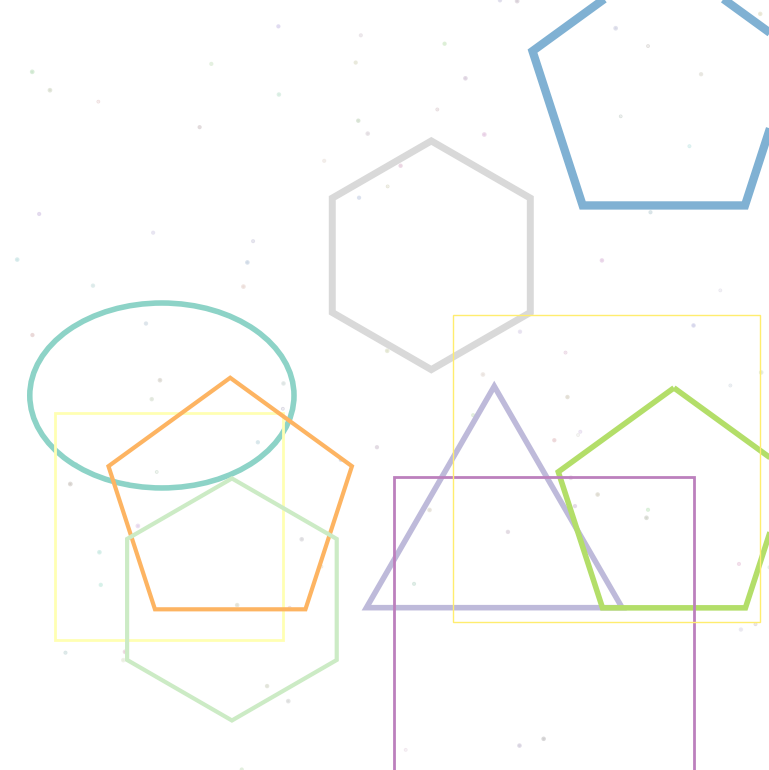[{"shape": "oval", "thickness": 2, "radius": 0.86, "center": [0.21, 0.486]}, {"shape": "square", "thickness": 1, "radius": 0.74, "center": [0.219, 0.316]}, {"shape": "triangle", "thickness": 2, "radius": 0.96, "center": [0.642, 0.307]}, {"shape": "pentagon", "thickness": 3, "radius": 0.9, "center": [0.862, 0.878]}, {"shape": "pentagon", "thickness": 1.5, "radius": 0.83, "center": [0.299, 0.343]}, {"shape": "pentagon", "thickness": 2, "radius": 0.79, "center": [0.875, 0.338]}, {"shape": "hexagon", "thickness": 2.5, "radius": 0.74, "center": [0.56, 0.668]}, {"shape": "square", "thickness": 1, "radius": 0.97, "center": [0.707, 0.185]}, {"shape": "hexagon", "thickness": 1.5, "radius": 0.79, "center": [0.301, 0.221]}, {"shape": "square", "thickness": 0.5, "radius": 1.0, "center": [0.787, 0.391]}]